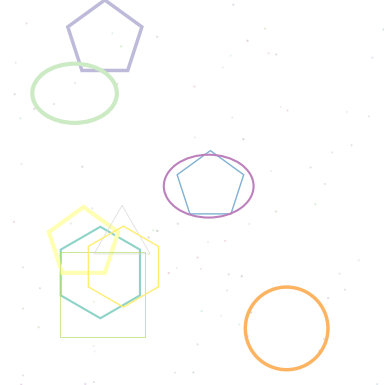[{"shape": "hexagon", "thickness": 1.5, "radius": 0.59, "center": [0.261, 0.292]}, {"shape": "pentagon", "thickness": 3, "radius": 0.47, "center": [0.217, 0.368]}, {"shape": "pentagon", "thickness": 2.5, "radius": 0.51, "center": [0.272, 0.899]}, {"shape": "pentagon", "thickness": 1, "radius": 0.45, "center": [0.547, 0.518]}, {"shape": "circle", "thickness": 2.5, "radius": 0.54, "center": [0.745, 0.147]}, {"shape": "square", "thickness": 0.5, "radius": 0.55, "center": [0.267, 0.234]}, {"shape": "triangle", "thickness": 0.5, "radius": 0.42, "center": [0.317, 0.382]}, {"shape": "oval", "thickness": 1.5, "radius": 0.58, "center": [0.542, 0.517]}, {"shape": "oval", "thickness": 3, "radius": 0.55, "center": [0.194, 0.758]}, {"shape": "hexagon", "thickness": 1, "radius": 0.53, "center": [0.32, 0.308]}]